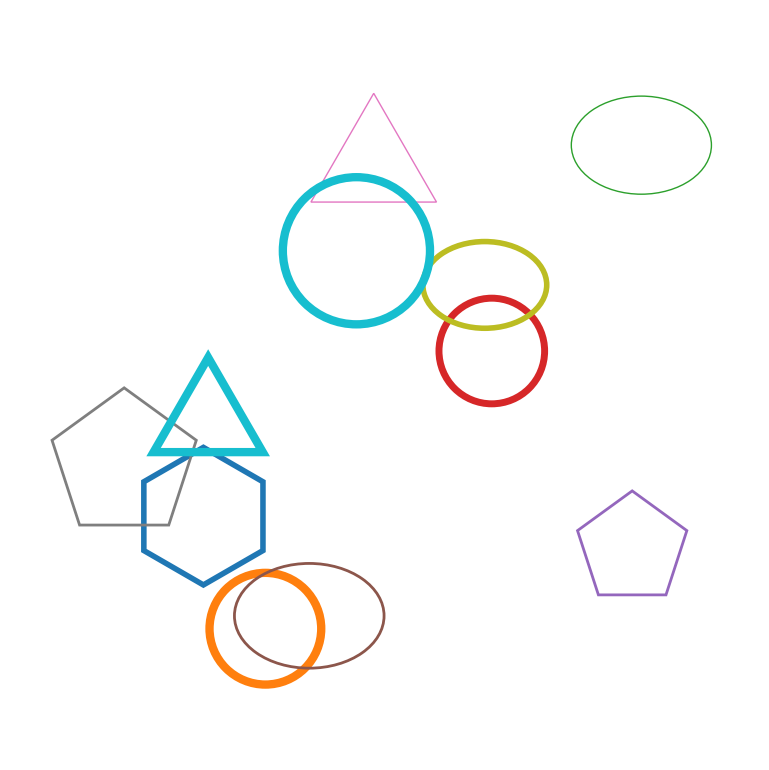[{"shape": "hexagon", "thickness": 2, "radius": 0.45, "center": [0.264, 0.33]}, {"shape": "circle", "thickness": 3, "radius": 0.36, "center": [0.345, 0.183]}, {"shape": "oval", "thickness": 0.5, "radius": 0.45, "center": [0.833, 0.811]}, {"shape": "circle", "thickness": 2.5, "radius": 0.34, "center": [0.639, 0.544]}, {"shape": "pentagon", "thickness": 1, "radius": 0.37, "center": [0.821, 0.288]}, {"shape": "oval", "thickness": 1, "radius": 0.49, "center": [0.402, 0.2]}, {"shape": "triangle", "thickness": 0.5, "radius": 0.47, "center": [0.485, 0.785]}, {"shape": "pentagon", "thickness": 1, "radius": 0.49, "center": [0.161, 0.398]}, {"shape": "oval", "thickness": 2, "radius": 0.4, "center": [0.63, 0.63]}, {"shape": "circle", "thickness": 3, "radius": 0.48, "center": [0.463, 0.674]}, {"shape": "triangle", "thickness": 3, "radius": 0.41, "center": [0.27, 0.454]}]